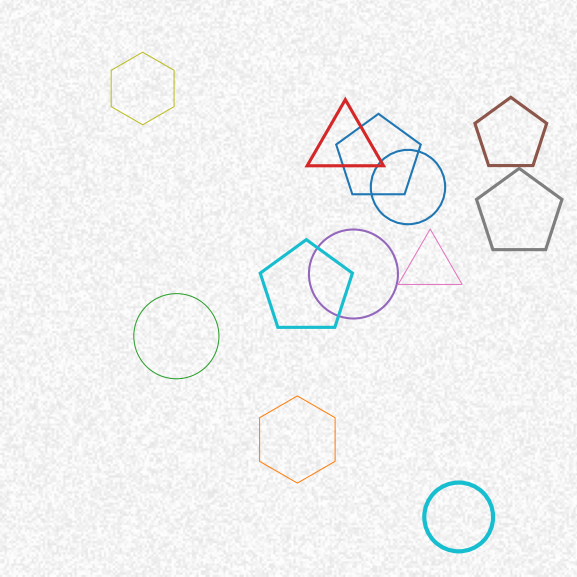[{"shape": "circle", "thickness": 1, "radius": 0.32, "center": [0.706, 0.675]}, {"shape": "pentagon", "thickness": 1, "radius": 0.38, "center": [0.655, 0.725]}, {"shape": "hexagon", "thickness": 0.5, "radius": 0.38, "center": [0.515, 0.238]}, {"shape": "circle", "thickness": 0.5, "radius": 0.37, "center": [0.305, 0.417]}, {"shape": "triangle", "thickness": 1.5, "radius": 0.38, "center": [0.598, 0.75]}, {"shape": "circle", "thickness": 1, "radius": 0.39, "center": [0.612, 0.525]}, {"shape": "pentagon", "thickness": 1.5, "radius": 0.33, "center": [0.885, 0.765]}, {"shape": "triangle", "thickness": 0.5, "radius": 0.32, "center": [0.745, 0.539]}, {"shape": "pentagon", "thickness": 1.5, "radius": 0.39, "center": [0.899, 0.63]}, {"shape": "hexagon", "thickness": 0.5, "radius": 0.31, "center": [0.247, 0.846]}, {"shape": "circle", "thickness": 2, "radius": 0.3, "center": [0.794, 0.104]}, {"shape": "pentagon", "thickness": 1.5, "radius": 0.42, "center": [0.53, 0.5]}]